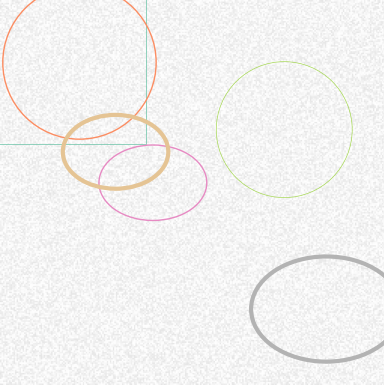[{"shape": "square", "thickness": 0.5, "radius": 1.0, "center": [0.18, 0.825]}, {"shape": "circle", "thickness": 1, "radius": 1.0, "center": [0.206, 0.838]}, {"shape": "oval", "thickness": 1, "radius": 0.7, "center": [0.397, 0.525]}, {"shape": "circle", "thickness": 0.5, "radius": 0.88, "center": [0.738, 0.663]}, {"shape": "oval", "thickness": 3, "radius": 0.69, "center": [0.3, 0.606]}, {"shape": "oval", "thickness": 3, "radius": 0.98, "center": [0.847, 0.197]}]